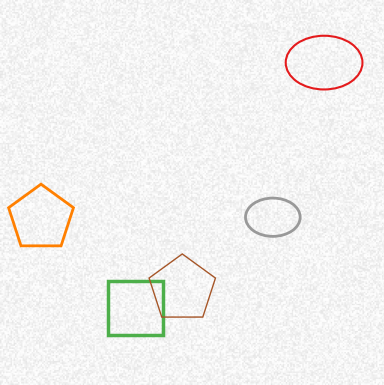[{"shape": "oval", "thickness": 1.5, "radius": 0.5, "center": [0.842, 0.837]}, {"shape": "square", "thickness": 2.5, "radius": 0.35, "center": [0.352, 0.2]}, {"shape": "pentagon", "thickness": 2, "radius": 0.44, "center": [0.107, 0.433]}, {"shape": "pentagon", "thickness": 1, "radius": 0.45, "center": [0.473, 0.25]}, {"shape": "oval", "thickness": 2, "radius": 0.36, "center": [0.709, 0.436]}]